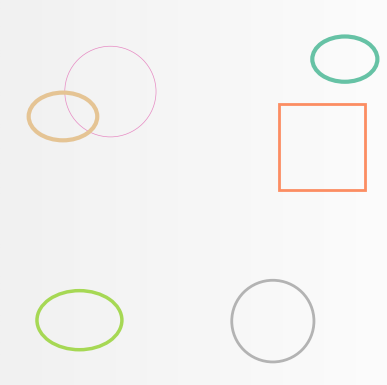[{"shape": "oval", "thickness": 3, "radius": 0.42, "center": [0.89, 0.846]}, {"shape": "square", "thickness": 2, "radius": 0.55, "center": [0.831, 0.618]}, {"shape": "circle", "thickness": 0.5, "radius": 0.59, "center": [0.285, 0.762]}, {"shape": "oval", "thickness": 2.5, "radius": 0.55, "center": [0.205, 0.168]}, {"shape": "oval", "thickness": 3, "radius": 0.44, "center": [0.162, 0.697]}, {"shape": "circle", "thickness": 2, "radius": 0.53, "center": [0.704, 0.166]}]